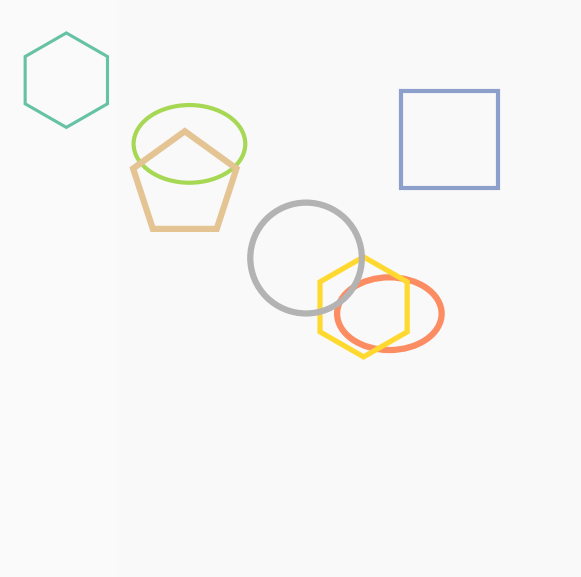[{"shape": "hexagon", "thickness": 1.5, "radius": 0.41, "center": [0.114, 0.86]}, {"shape": "oval", "thickness": 3, "radius": 0.45, "center": [0.67, 0.456]}, {"shape": "square", "thickness": 2, "radius": 0.42, "center": [0.773, 0.757]}, {"shape": "oval", "thickness": 2, "radius": 0.48, "center": [0.326, 0.75]}, {"shape": "hexagon", "thickness": 2.5, "radius": 0.43, "center": [0.626, 0.468]}, {"shape": "pentagon", "thickness": 3, "radius": 0.47, "center": [0.318, 0.678]}, {"shape": "circle", "thickness": 3, "radius": 0.48, "center": [0.527, 0.552]}]